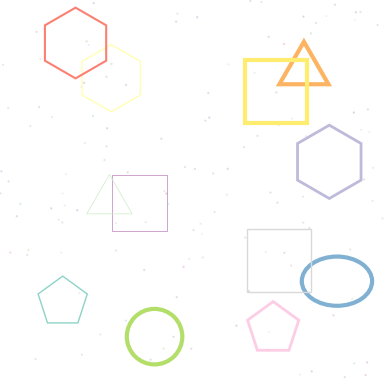[{"shape": "pentagon", "thickness": 1, "radius": 0.34, "center": [0.163, 0.216]}, {"shape": "hexagon", "thickness": 1, "radius": 0.44, "center": [0.289, 0.797]}, {"shape": "hexagon", "thickness": 2, "radius": 0.48, "center": [0.855, 0.58]}, {"shape": "hexagon", "thickness": 1.5, "radius": 0.46, "center": [0.196, 0.888]}, {"shape": "oval", "thickness": 3, "radius": 0.46, "center": [0.875, 0.27]}, {"shape": "triangle", "thickness": 3, "radius": 0.37, "center": [0.789, 0.818]}, {"shape": "circle", "thickness": 3, "radius": 0.36, "center": [0.401, 0.126]}, {"shape": "pentagon", "thickness": 2, "radius": 0.35, "center": [0.71, 0.147]}, {"shape": "square", "thickness": 1, "radius": 0.41, "center": [0.725, 0.323]}, {"shape": "square", "thickness": 0.5, "radius": 0.36, "center": [0.363, 0.473]}, {"shape": "triangle", "thickness": 0.5, "radius": 0.34, "center": [0.284, 0.479]}, {"shape": "square", "thickness": 3, "radius": 0.41, "center": [0.718, 0.762]}]